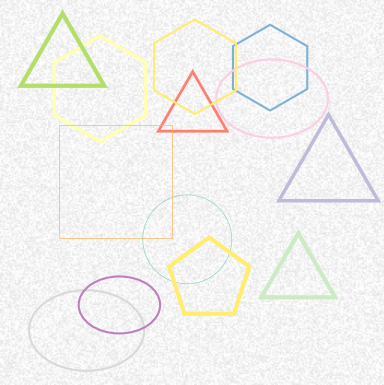[{"shape": "circle", "thickness": 0.5, "radius": 0.58, "center": [0.486, 0.378]}, {"shape": "hexagon", "thickness": 2.5, "radius": 0.69, "center": [0.26, 0.769]}, {"shape": "triangle", "thickness": 2.5, "radius": 0.75, "center": [0.853, 0.553]}, {"shape": "triangle", "thickness": 2, "radius": 0.52, "center": [0.501, 0.711]}, {"shape": "hexagon", "thickness": 1.5, "radius": 0.56, "center": [0.702, 0.824]}, {"shape": "square", "thickness": 0.5, "radius": 0.73, "center": [0.301, 0.529]}, {"shape": "triangle", "thickness": 3, "radius": 0.63, "center": [0.162, 0.84]}, {"shape": "oval", "thickness": 1.5, "radius": 0.73, "center": [0.707, 0.744]}, {"shape": "oval", "thickness": 1.5, "radius": 0.75, "center": [0.225, 0.142]}, {"shape": "oval", "thickness": 1.5, "radius": 0.53, "center": [0.31, 0.208]}, {"shape": "triangle", "thickness": 3, "radius": 0.55, "center": [0.775, 0.283]}, {"shape": "pentagon", "thickness": 3, "radius": 0.55, "center": [0.543, 0.274]}, {"shape": "hexagon", "thickness": 1.5, "radius": 0.61, "center": [0.506, 0.827]}]